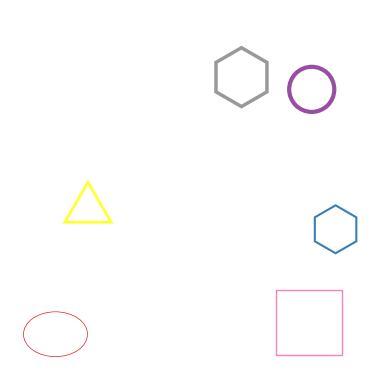[{"shape": "oval", "thickness": 0.5, "radius": 0.42, "center": [0.144, 0.132]}, {"shape": "hexagon", "thickness": 1.5, "radius": 0.31, "center": [0.872, 0.404]}, {"shape": "circle", "thickness": 3, "radius": 0.29, "center": [0.81, 0.768]}, {"shape": "triangle", "thickness": 2, "radius": 0.35, "center": [0.229, 0.457]}, {"shape": "square", "thickness": 1, "radius": 0.42, "center": [0.803, 0.163]}, {"shape": "hexagon", "thickness": 2.5, "radius": 0.38, "center": [0.627, 0.8]}]